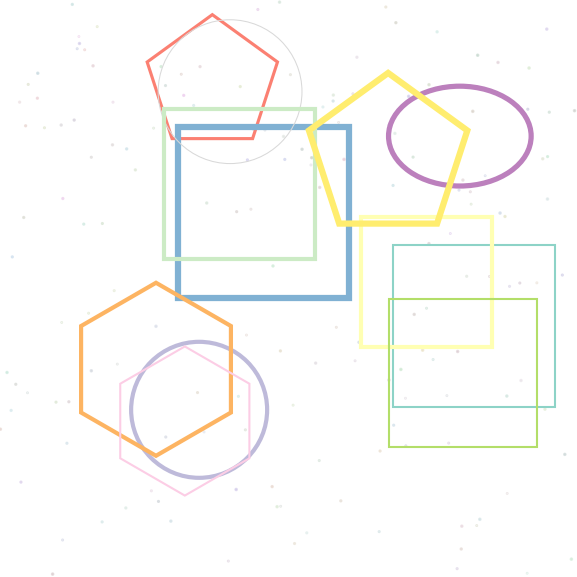[{"shape": "square", "thickness": 1, "radius": 0.7, "center": [0.821, 0.435]}, {"shape": "square", "thickness": 2, "radius": 0.57, "center": [0.738, 0.511]}, {"shape": "circle", "thickness": 2, "radius": 0.59, "center": [0.345, 0.29]}, {"shape": "pentagon", "thickness": 1.5, "radius": 0.59, "center": [0.368, 0.855]}, {"shape": "square", "thickness": 3, "radius": 0.74, "center": [0.456, 0.631]}, {"shape": "hexagon", "thickness": 2, "radius": 0.75, "center": [0.27, 0.36]}, {"shape": "square", "thickness": 1, "radius": 0.64, "center": [0.802, 0.353]}, {"shape": "hexagon", "thickness": 1, "radius": 0.65, "center": [0.32, 0.27]}, {"shape": "circle", "thickness": 0.5, "radius": 0.62, "center": [0.398, 0.84]}, {"shape": "oval", "thickness": 2.5, "radius": 0.62, "center": [0.796, 0.763]}, {"shape": "square", "thickness": 2, "radius": 0.65, "center": [0.415, 0.681]}, {"shape": "pentagon", "thickness": 3, "radius": 0.72, "center": [0.672, 0.729]}]